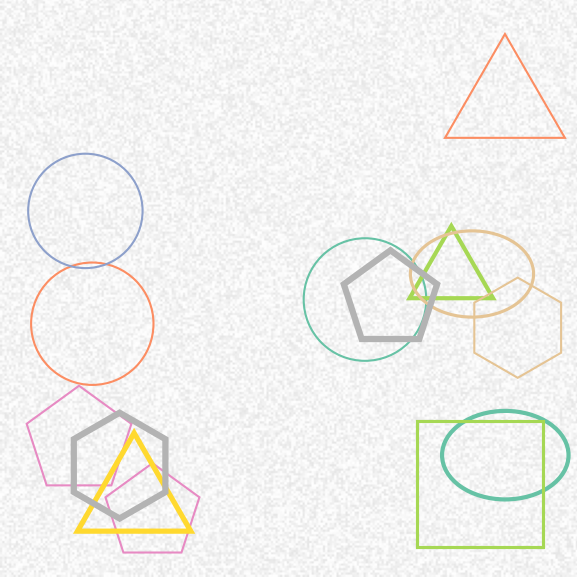[{"shape": "oval", "thickness": 2, "radius": 0.55, "center": [0.875, 0.211]}, {"shape": "circle", "thickness": 1, "radius": 0.53, "center": [0.632, 0.48]}, {"shape": "circle", "thickness": 1, "radius": 0.53, "center": [0.16, 0.439]}, {"shape": "triangle", "thickness": 1, "radius": 0.6, "center": [0.874, 0.82]}, {"shape": "circle", "thickness": 1, "radius": 0.5, "center": [0.148, 0.634]}, {"shape": "pentagon", "thickness": 1, "radius": 0.48, "center": [0.137, 0.236]}, {"shape": "pentagon", "thickness": 1, "radius": 0.43, "center": [0.264, 0.112]}, {"shape": "square", "thickness": 1.5, "radius": 0.54, "center": [0.831, 0.161]}, {"shape": "triangle", "thickness": 2, "radius": 0.42, "center": [0.782, 0.524]}, {"shape": "triangle", "thickness": 2.5, "radius": 0.57, "center": [0.232, 0.136]}, {"shape": "oval", "thickness": 1.5, "radius": 0.53, "center": [0.817, 0.525]}, {"shape": "hexagon", "thickness": 1, "radius": 0.43, "center": [0.896, 0.432]}, {"shape": "pentagon", "thickness": 3, "radius": 0.42, "center": [0.676, 0.481]}, {"shape": "hexagon", "thickness": 3, "radius": 0.46, "center": [0.207, 0.193]}]